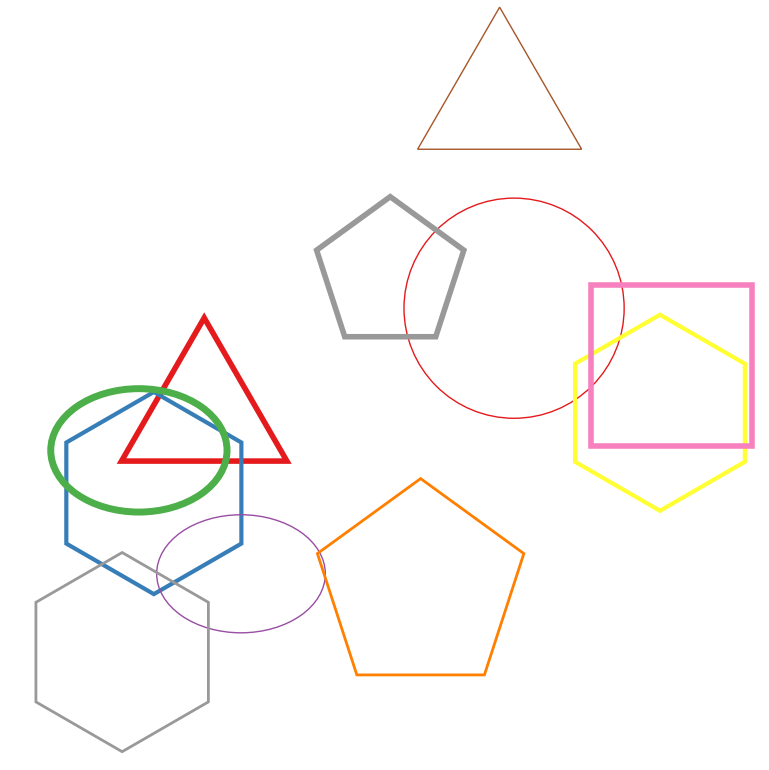[{"shape": "circle", "thickness": 0.5, "radius": 0.71, "center": [0.668, 0.6]}, {"shape": "triangle", "thickness": 2, "radius": 0.62, "center": [0.265, 0.463]}, {"shape": "hexagon", "thickness": 1.5, "radius": 0.66, "center": [0.2, 0.36]}, {"shape": "oval", "thickness": 2.5, "radius": 0.57, "center": [0.18, 0.415]}, {"shape": "oval", "thickness": 0.5, "radius": 0.55, "center": [0.313, 0.255]}, {"shape": "pentagon", "thickness": 1, "radius": 0.7, "center": [0.546, 0.238]}, {"shape": "hexagon", "thickness": 1.5, "radius": 0.64, "center": [0.857, 0.464]}, {"shape": "triangle", "thickness": 0.5, "radius": 0.62, "center": [0.649, 0.868]}, {"shape": "square", "thickness": 2, "radius": 0.52, "center": [0.873, 0.526]}, {"shape": "hexagon", "thickness": 1, "radius": 0.65, "center": [0.159, 0.153]}, {"shape": "pentagon", "thickness": 2, "radius": 0.5, "center": [0.507, 0.644]}]